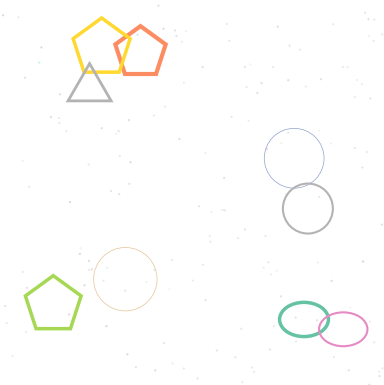[{"shape": "oval", "thickness": 2.5, "radius": 0.32, "center": [0.79, 0.17]}, {"shape": "pentagon", "thickness": 3, "radius": 0.34, "center": [0.365, 0.863]}, {"shape": "circle", "thickness": 0.5, "radius": 0.39, "center": [0.764, 0.589]}, {"shape": "oval", "thickness": 1.5, "radius": 0.31, "center": [0.892, 0.145]}, {"shape": "pentagon", "thickness": 2.5, "radius": 0.38, "center": [0.138, 0.208]}, {"shape": "pentagon", "thickness": 2.5, "radius": 0.39, "center": [0.264, 0.876]}, {"shape": "circle", "thickness": 0.5, "radius": 0.41, "center": [0.326, 0.275]}, {"shape": "triangle", "thickness": 2, "radius": 0.32, "center": [0.233, 0.77]}, {"shape": "circle", "thickness": 1.5, "radius": 0.32, "center": [0.8, 0.458]}]